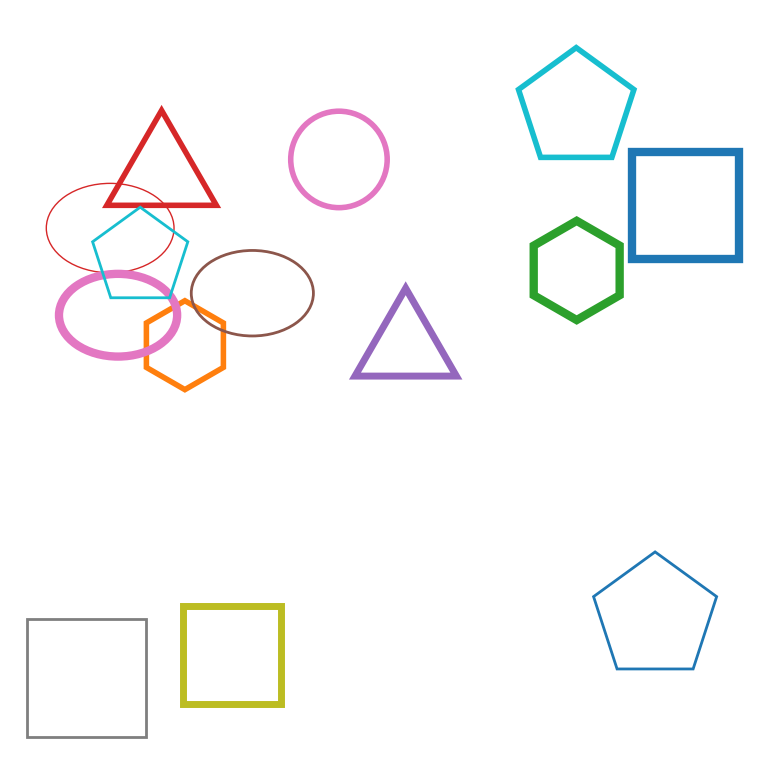[{"shape": "square", "thickness": 3, "radius": 0.35, "center": [0.89, 0.733]}, {"shape": "pentagon", "thickness": 1, "radius": 0.42, "center": [0.851, 0.199]}, {"shape": "hexagon", "thickness": 2, "radius": 0.29, "center": [0.24, 0.552]}, {"shape": "hexagon", "thickness": 3, "radius": 0.32, "center": [0.749, 0.649]}, {"shape": "triangle", "thickness": 2, "radius": 0.41, "center": [0.21, 0.774]}, {"shape": "oval", "thickness": 0.5, "radius": 0.41, "center": [0.143, 0.704]}, {"shape": "triangle", "thickness": 2.5, "radius": 0.38, "center": [0.527, 0.55]}, {"shape": "oval", "thickness": 1, "radius": 0.4, "center": [0.328, 0.619]}, {"shape": "oval", "thickness": 3, "radius": 0.38, "center": [0.153, 0.591]}, {"shape": "circle", "thickness": 2, "radius": 0.31, "center": [0.44, 0.793]}, {"shape": "square", "thickness": 1, "radius": 0.39, "center": [0.112, 0.119]}, {"shape": "square", "thickness": 2.5, "radius": 0.32, "center": [0.301, 0.149]}, {"shape": "pentagon", "thickness": 1, "radius": 0.33, "center": [0.182, 0.666]}, {"shape": "pentagon", "thickness": 2, "radius": 0.39, "center": [0.748, 0.859]}]